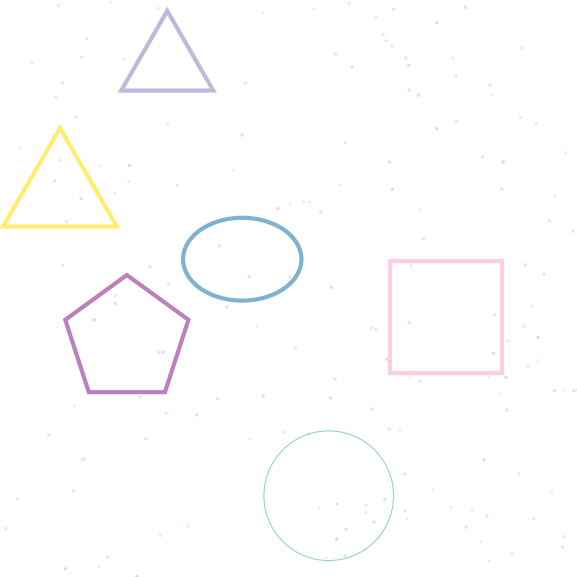[{"shape": "circle", "thickness": 0.5, "radius": 0.56, "center": [0.569, 0.141]}, {"shape": "triangle", "thickness": 2, "radius": 0.46, "center": [0.29, 0.888]}, {"shape": "oval", "thickness": 2, "radius": 0.51, "center": [0.42, 0.55]}, {"shape": "square", "thickness": 2, "radius": 0.49, "center": [0.773, 0.45]}, {"shape": "pentagon", "thickness": 2, "radius": 0.56, "center": [0.22, 0.411]}, {"shape": "triangle", "thickness": 2, "radius": 0.57, "center": [0.104, 0.664]}]